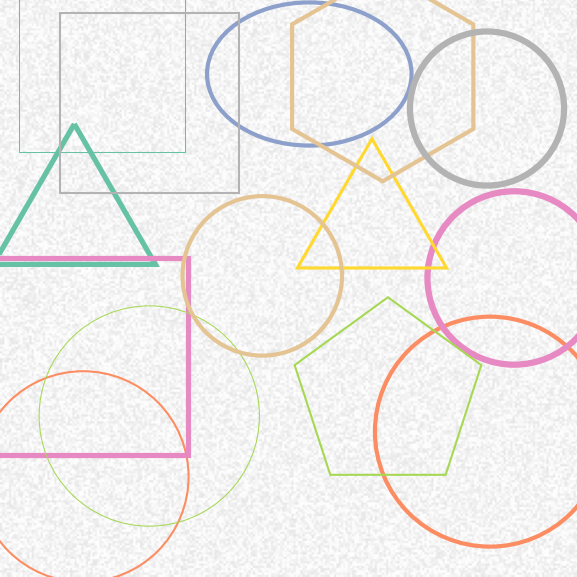[{"shape": "triangle", "thickness": 2.5, "radius": 0.81, "center": [0.129, 0.622]}, {"shape": "square", "thickness": 0.5, "radius": 0.72, "center": [0.177, 0.88]}, {"shape": "circle", "thickness": 2, "radius": 1.0, "center": [0.848, 0.252]}, {"shape": "circle", "thickness": 1, "radius": 0.91, "center": [0.144, 0.174]}, {"shape": "oval", "thickness": 2, "radius": 0.89, "center": [0.536, 0.871]}, {"shape": "circle", "thickness": 3, "radius": 0.75, "center": [0.89, 0.518]}, {"shape": "square", "thickness": 2.5, "radius": 0.85, "center": [0.156, 0.382]}, {"shape": "pentagon", "thickness": 1, "radius": 0.85, "center": [0.672, 0.314]}, {"shape": "circle", "thickness": 0.5, "radius": 0.95, "center": [0.258, 0.279]}, {"shape": "triangle", "thickness": 1.5, "radius": 0.75, "center": [0.644, 0.61]}, {"shape": "circle", "thickness": 2, "radius": 0.69, "center": [0.454, 0.521]}, {"shape": "hexagon", "thickness": 2, "radius": 0.91, "center": [0.663, 0.866]}, {"shape": "circle", "thickness": 3, "radius": 0.67, "center": [0.843, 0.811]}, {"shape": "square", "thickness": 1, "radius": 0.78, "center": [0.258, 0.821]}]